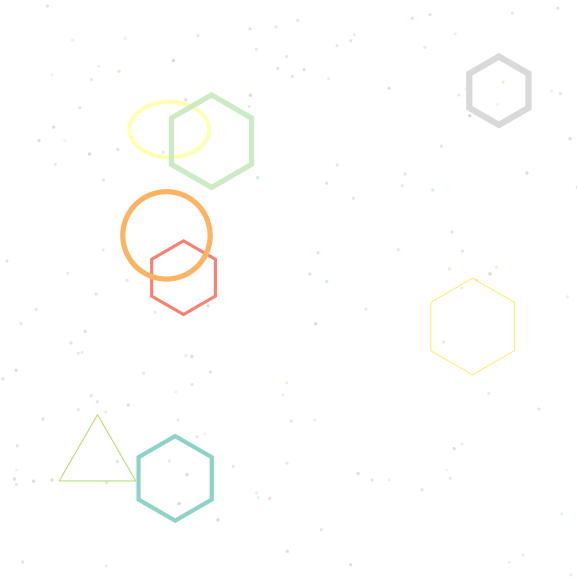[{"shape": "hexagon", "thickness": 2, "radius": 0.37, "center": [0.303, 0.171]}, {"shape": "oval", "thickness": 2, "radius": 0.34, "center": [0.293, 0.775]}, {"shape": "hexagon", "thickness": 1.5, "radius": 0.32, "center": [0.318, 0.518]}, {"shape": "circle", "thickness": 2.5, "radius": 0.38, "center": [0.288, 0.592]}, {"shape": "triangle", "thickness": 0.5, "radius": 0.38, "center": [0.169, 0.205]}, {"shape": "hexagon", "thickness": 3, "radius": 0.3, "center": [0.864, 0.842]}, {"shape": "hexagon", "thickness": 2.5, "radius": 0.4, "center": [0.366, 0.755]}, {"shape": "hexagon", "thickness": 0.5, "radius": 0.42, "center": [0.818, 0.434]}]